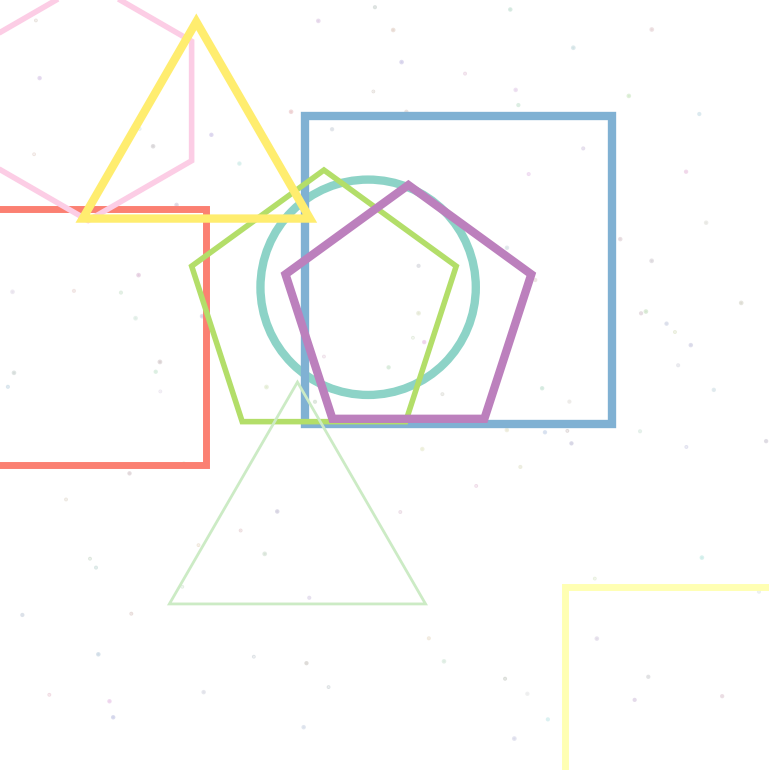[{"shape": "circle", "thickness": 3, "radius": 0.7, "center": [0.478, 0.627]}, {"shape": "square", "thickness": 2.5, "radius": 0.67, "center": [0.868, 0.104]}, {"shape": "square", "thickness": 2.5, "radius": 0.83, "center": [0.102, 0.563]}, {"shape": "square", "thickness": 3, "radius": 1.0, "center": [0.595, 0.649]}, {"shape": "pentagon", "thickness": 2, "radius": 0.9, "center": [0.421, 0.599]}, {"shape": "hexagon", "thickness": 2, "radius": 0.78, "center": [0.114, 0.869]}, {"shape": "pentagon", "thickness": 3, "radius": 0.84, "center": [0.53, 0.592]}, {"shape": "triangle", "thickness": 1, "radius": 0.96, "center": [0.386, 0.312]}, {"shape": "triangle", "thickness": 3, "radius": 0.85, "center": [0.255, 0.801]}]